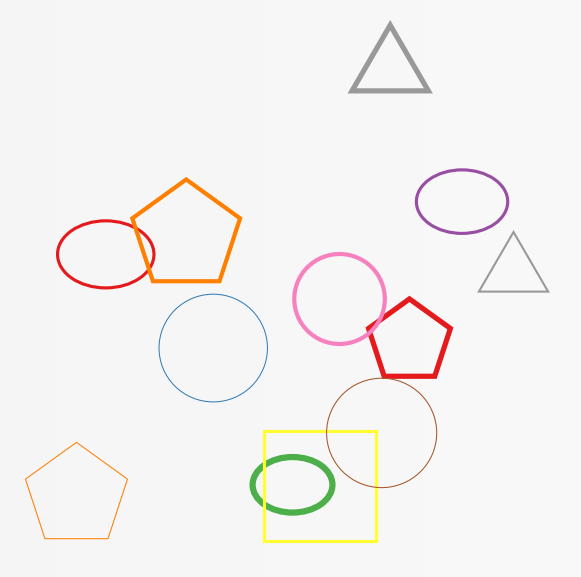[{"shape": "pentagon", "thickness": 2.5, "radius": 0.37, "center": [0.704, 0.407]}, {"shape": "oval", "thickness": 1.5, "radius": 0.41, "center": [0.182, 0.559]}, {"shape": "circle", "thickness": 0.5, "radius": 0.47, "center": [0.367, 0.396]}, {"shape": "oval", "thickness": 3, "radius": 0.34, "center": [0.503, 0.16]}, {"shape": "oval", "thickness": 1.5, "radius": 0.39, "center": [0.795, 0.65]}, {"shape": "pentagon", "thickness": 2, "radius": 0.49, "center": [0.32, 0.591]}, {"shape": "pentagon", "thickness": 0.5, "radius": 0.46, "center": [0.132, 0.141]}, {"shape": "square", "thickness": 1.5, "radius": 0.48, "center": [0.551, 0.158]}, {"shape": "circle", "thickness": 0.5, "radius": 0.47, "center": [0.657, 0.249]}, {"shape": "circle", "thickness": 2, "radius": 0.39, "center": [0.584, 0.481]}, {"shape": "triangle", "thickness": 1, "radius": 0.34, "center": [0.883, 0.529]}, {"shape": "triangle", "thickness": 2.5, "radius": 0.38, "center": [0.671, 0.88]}]